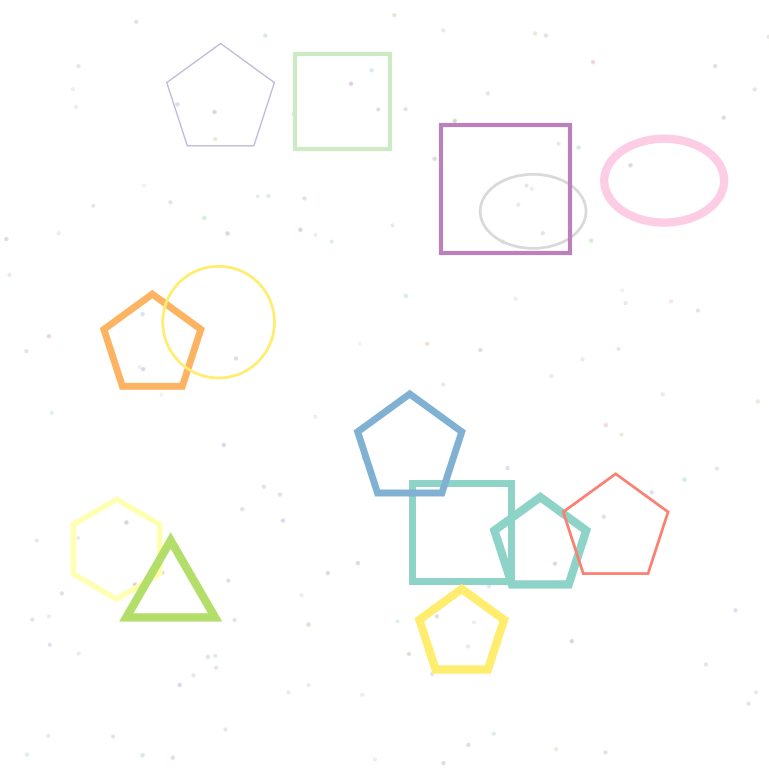[{"shape": "pentagon", "thickness": 3, "radius": 0.31, "center": [0.702, 0.292]}, {"shape": "square", "thickness": 2.5, "radius": 0.32, "center": [0.599, 0.309]}, {"shape": "hexagon", "thickness": 2, "radius": 0.32, "center": [0.151, 0.287]}, {"shape": "pentagon", "thickness": 0.5, "radius": 0.37, "center": [0.286, 0.87]}, {"shape": "pentagon", "thickness": 1, "radius": 0.36, "center": [0.8, 0.313]}, {"shape": "pentagon", "thickness": 2.5, "radius": 0.36, "center": [0.532, 0.417]}, {"shape": "pentagon", "thickness": 2.5, "radius": 0.33, "center": [0.198, 0.552]}, {"shape": "triangle", "thickness": 3, "radius": 0.33, "center": [0.222, 0.231]}, {"shape": "oval", "thickness": 3, "radius": 0.39, "center": [0.863, 0.765]}, {"shape": "oval", "thickness": 1, "radius": 0.34, "center": [0.692, 0.726]}, {"shape": "square", "thickness": 1.5, "radius": 0.42, "center": [0.657, 0.755]}, {"shape": "square", "thickness": 1.5, "radius": 0.31, "center": [0.445, 0.868]}, {"shape": "pentagon", "thickness": 3, "radius": 0.29, "center": [0.6, 0.177]}, {"shape": "circle", "thickness": 1, "radius": 0.36, "center": [0.284, 0.582]}]